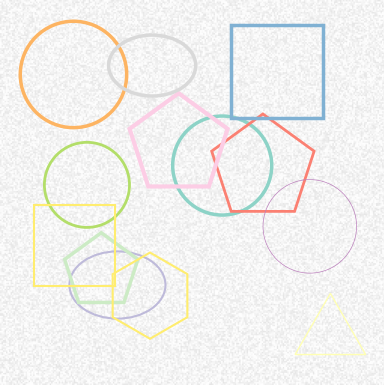[{"shape": "circle", "thickness": 2.5, "radius": 0.64, "center": [0.577, 0.57]}, {"shape": "triangle", "thickness": 1, "radius": 0.53, "center": [0.858, 0.132]}, {"shape": "oval", "thickness": 1.5, "radius": 0.62, "center": [0.305, 0.26]}, {"shape": "pentagon", "thickness": 2, "radius": 0.7, "center": [0.683, 0.564]}, {"shape": "square", "thickness": 2.5, "radius": 0.6, "center": [0.719, 0.815]}, {"shape": "circle", "thickness": 2.5, "radius": 0.69, "center": [0.191, 0.807]}, {"shape": "circle", "thickness": 2, "radius": 0.55, "center": [0.226, 0.52]}, {"shape": "pentagon", "thickness": 3, "radius": 0.67, "center": [0.464, 0.624]}, {"shape": "oval", "thickness": 2.5, "radius": 0.57, "center": [0.395, 0.83]}, {"shape": "circle", "thickness": 0.5, "radius": 0.61, "center": [0.805, 0.412]}, {"shape": "pentagon", "thickness": 2.5, "radius": 0.5, "center": [0.263, 0.295]}, {"shape": "square", "thickness": 1.5, "radius": 0.52, "center": [0.194, 0.363]}, {"shape": "hexagon", "thickness": 1.5, "radius": 0.56, "center": [0.39, 0.232]}]